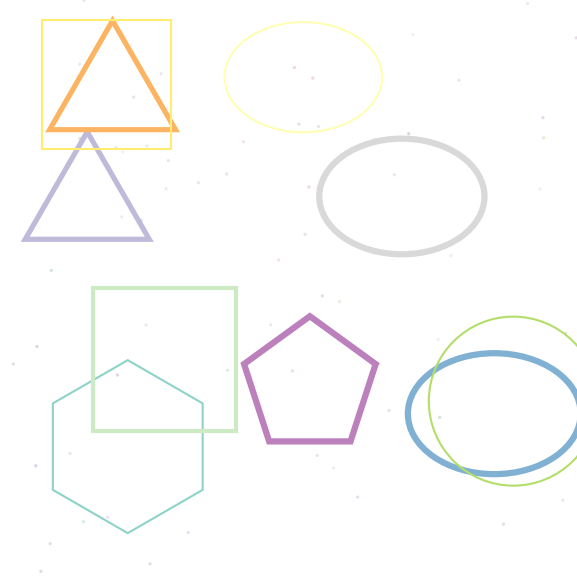[{"shape": "hexagon", "thickness": 1, "radius": 0.75, "center": [0.221, 0.226]}, {"shape": "oval", "thickness": 1, "radius": 0.68, "center": [0.525, 0.866]}, {"shape": "triangle", "thickness": 2.5, "radius": 0.62, "center": [0.151, 0.647]}, {"shape": "oval", "thickness": 3, "radius": 0.75, "center": [0.856, 0.283]}, {"shape": "triangle", "thickness": 2.5, "radius": 0.63, "center": [0.195, 0.837]}, {"shape": "circle", "thickness": 1, "radius": 0.73, "center": [0.889, 0.305]}, {"shape": "oval", "thickness": 3, "radius": 0.72, "center": [0.696, 0.659]}, {"shape": "pentagon", "thickness": 3, "radius": 0.6, "center": [0.537, 0.332]}, {"shape": "square", "thickness": 2, "radius": 0.62, "center": [0.285, 0.377]}, {"shape": "square", "thickness": 1, "radius": 0.56, "center": [0.184, 0.853]}]